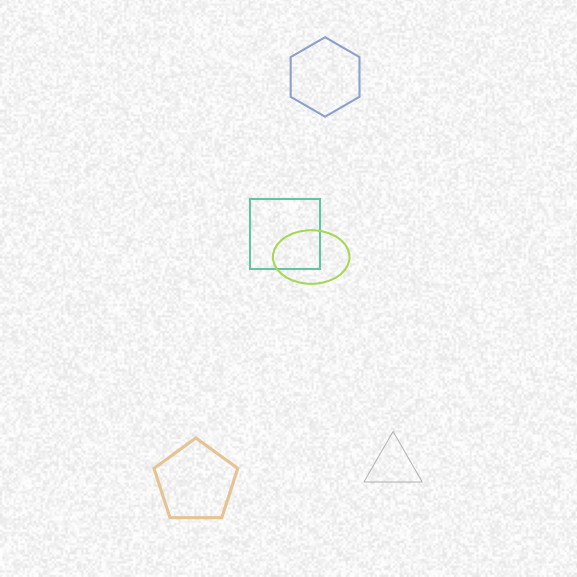[{"shape": "square", "thickness": 1, "radius": 0.3, "center": [0.493, 0.594]}, {"shape": "hexagon", "thickness": 1, "radius": 0.34, "center": [0.563, 0.866]}, {"shape": "oval", "thickness": 1, "radius": 0.33, "center": [0.539, 0.554]}, {"shape": "pentagon", "thickness": 1.5, "radius": 0.38, "center": [0.339, 0.164]}, {"shape": "triangle", "thickness": 0.5, "radius": 0.29, "center": [0.681, 0.194]}]